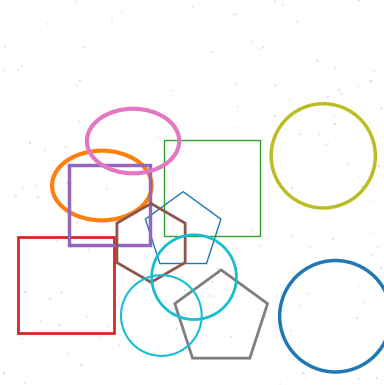[{"shape": "circle", "thickness": 2.5, "radius": 0.72, "center": [0.871, 0.179]}, {"shape": "pentagon", "thickness": 1, "radius": 0.52, "center": [0.476, 0.399]}, {"shape": "oval", "thickness": 3, "radius": 0.65, "center": [0.265, 0.518]}, {"shape": "square", "thickness": 1, "radius": 0.62, "center": [0.552, 0.512]}, {"shape": "square", "thickness": 2, "radius": 0.62, "center": [0.171, 0.259]}, {"shape": "square", "thickness": 2.5, "radius": 0.52, "center": [0.284, 0.468]}, {"shape": "hexagon", "thickness": 2, "radius": 0.51, "center": [0.392, 0.369]}, {"shape": "oval", "thickness": 3, "radius": 0.6, "center": [0.346, 0.634]}, {"shape": "pentagon", "thickness": 2, "radius": 0.63, "center": [0.574, 0.172]}, {"shape": "circle", "thickness": 2.5, "radius": 0.68, "center": [0.84, 0.595]}, {"shape": "circle", "thickness": 2, "radius": 0.55, "center": [0.504, 0.28]}, {"shape": "circle", "thickness": 1.5, "radius": 0.52, "center": [0.419, 0.18]}]